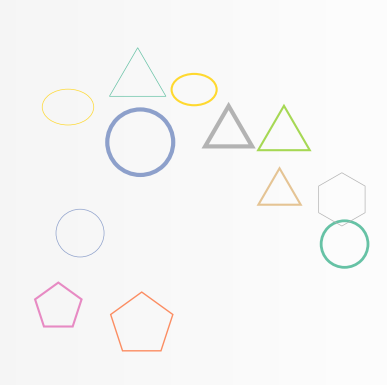[{"shape": "circle", "thickness": 2, "radius": 0.3, "center": [0.889, 0.366]}, {"shape": "triangle", "thickness": 0.5, "radius": 0.42, "center": [0.355, 0.792]}, {"shape": "pentagon", "thickness": 1, "radius": 0.42, "center": [0.366, 0.157]}, {"shape": "circle", "thickness": 0.5, "radius": 0.31, "center": [0.207, 0.395]}, {"shape": "circle", "thickness": 3, "radius": 0.43, "center": [0.362, 0.631]}, {"shape": "pentagon", "thickness": 1.5, "radius": 0.32, "center": [0.15, 0.203]}, {"shape": "triangle", "thickness": 1.5, "radius": 0.38, "center": [0.733, 0.648]}, {"shape": "oval", "thickness": 1.5, "radius": 0.29, "center": [0.501, 0.767]}, {"shape": "oval", "thickness": 0.5, "radius": 0.33, "center": [0.175, 0.722]}, {"shape": "triangle", "thickness": 1.5, "radius": 0.32, "center": [0.721, 0.5]}, {"shape": "triangle", "thickness": 3, "radius": 0.35, "center": [0.59, 0.655]}, {"shape": "hexagon", "thickness": 0.5, "radius": 0.35, "center": [0.882, 0.482]}]